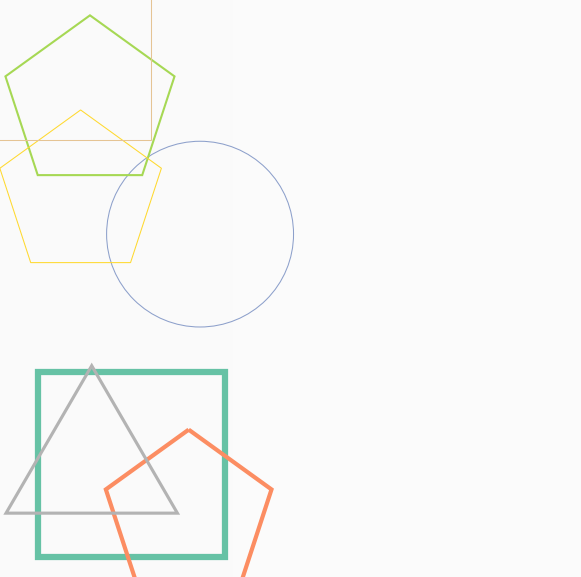[{"shape": "square", "thickness": 3, "radius": 0.8, "center": [0.226, 0.195]}, {"shape": "pentagon", "thickness": 2, "radius": 0.75, "center": [0.325, 0.105]}, {"shape": "circle", "thickness": 0.5, "radius": 0.8, "center": [0.344, 0.594]}, {"shape": "pentagon", "thickness": 1, "radius": 0.76, "center": [0.155, 0.82]}, {"shape": "pentagon", "thickness": 0.5, "radius": 0.73, "center": [0.139, 0.663]}, {"shape": "square", "thickness": 0.5, "radius": 0.67, "center": [0.125, 0.892]}, {"shape": "triangle", "thickness": 1.5, "radius": 0.85, "center": [0.158, 0.196]}]